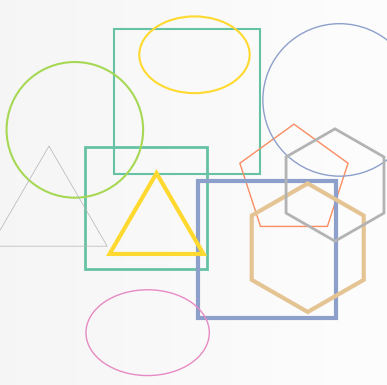[{"shape": "square", "thickness": 2, "radius": 0.79, "center": [0.376, 0.46]}, {"shape": "square", "thickness": 1.5, "radius": 0.94, "center": [0.482, 0.735]}, {"shape": "pentagon", "thickness": 1, "radius": 0.73, "center": [0.759, 0.531]}, {"shape": "square", "thickness": 3, "radius": 0.89, "center": [0.689, 0.352]}, {"shape": "circle", "thickness": 1, "radius": 0.99, "center": [0.876, 0.74]}, {"shape": "oval", "thickness": 1, "radius": 0.8, "center": [0.381, 0.136]}, {"shape": "circle", "thickness": 1.5, "radius": 0.88, "center": [0.193, 0.663]}, {"shape": "triangle", "thickness": 3, "radius": 0.7, "center": [0.404, 0.41]}, {"shape": "oval", "thickness": 1.5, "radius": 0.71, "center": [0.502, 0.858]}, {"shape": "hexagon", "thickness": 3, "radius": 0.83, "center": [0.794, 0.357]}, {"shape": "hexagon", "thickness": 2, "radius": 0.73, "center": [0.865, 0.519]}, {"shape": "triangle", "thickness": 0.5, "radius": 0.87, "center": [0.126, 0.447]}]